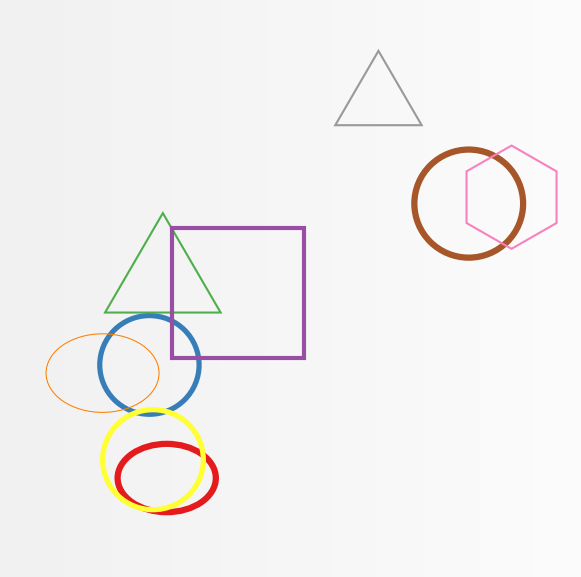[{"shape": "oval", "thickness": 3, "radius": 0.42, "center": [0.287, 0.171]}, {"shape": "circle", "thickness": 2.5, "radius": 0.43, "center": [0.257, 0.367]}, {"shape": "triangle", "thickness": 1, "radius": 0.57, "center": [0.28, 0.515]}, {"shape": "square", "thickness": 2, "radius": 0.56, "center": [0.41, 0.492]}, {"shape": "oval", "thickness": 0.5, "radius": 0.49, "center": [0.176, 0.353]}, {"shape": "circle", "thickness": 2.5, "radius": 0.43, "center": [0.263, 0.203]}, {"shape": "circle", "thickness": 3, "radius": 0.47, "center": [0.806, 0.647]}, {"shape": "hexagon", "thickness": 1, "radius": 0.45, "center": [0.88, 0.658]}, {"shape": "triangle", "thickness": 1, "radius": 0.43, "center": [0.651, 0.825]}]